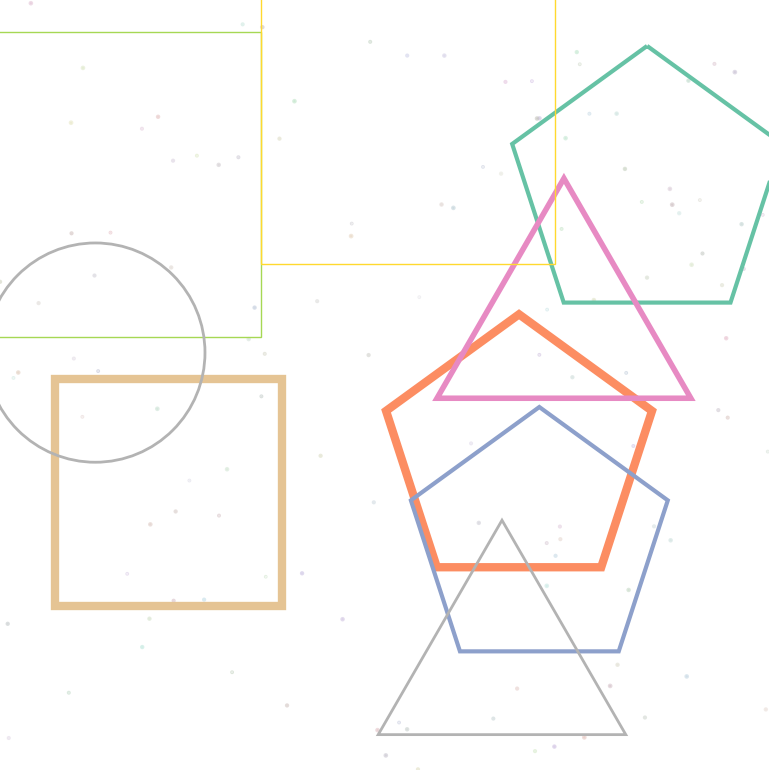[{"shape": "pentagon", "thickness": 1.5, "radius": 0.92, "center": [0.84, 0.756]}, {"shape": "pentagon", "thickness": 3, "radius": 0.91, "center": [0.674, 0.41]}, {"shape": "pentagon", "thickness": 1.5, "radius": 0.88, "center": [0.7, 0.296]}, {"shape": "triangle", "thickness": 2, "radius": 0.95, "center": [0.732, 0.578]}, {"shape": "square", "thickness": 0.5, "radius": 0.99, "center": [0.141, 0.76]}, {"shape": "square", "thickness": 0.5, "radius": 0.96, "center": [0.53, 0.849]}, {"shape": "square", "thickness": 3, "radius": 0.74, "center": [0.219, 0.36]}, {"shape": "circle", "thickness": 1, "radius": 0.71, "center": [0.124, 0.542]}, {"shape": "triangle", "thickness": 1, "radius": 0.93, "center": [0.652, 0.139]}]